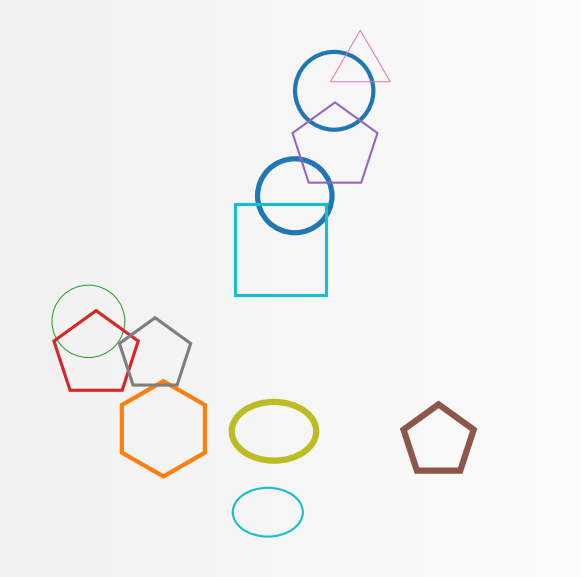[{"shape": "circle", "thickness": 2, "radius": 0.34, "center": [0.575, 0.842]}, {"shape": "circle", "thickness": 2.5, "radius": 0.32, "center": [0.507, 0.66]}, {"shape": "hexagon", "thickness": 2, "radius": 0.41, "center": [0.281, 0.257]}, {"shape": "circle", "thickness": 0.5, "radius": 0.31, "center": [0.152, 0.443]}, {"shape": "pentagon", "thickness": 1.5, "radius": 0.38, "center": [0.165, 0.385]}, {"shape": "pentagon", "thickness": 1, "radius": 0.38, "center": [0.576, 0.745]}, {"shape": "pentagon", "thickness": 3, "radius": 0.32, "center": [0.755, 0.236]}, {"shape": "triangle", "thickness": 0.5, "radius": 0.3, "center": [0.62, 0.887]}, {"shape": "pentagon", "thickness": 1.5, "radius": 0.32, "center": [0.267, 0.384]}, {"shape": "oval", "thickness": 3, "radius": 0.36, "center": [0.471, 0.252]}, {"shape": "square", "thickness": 1.5, "radius": 0.39, "center": [0.483, 0.567]}, {"shape": "oval", "thickness": 1, "radius": 0.3, "center": [0.461, 0.112]}]